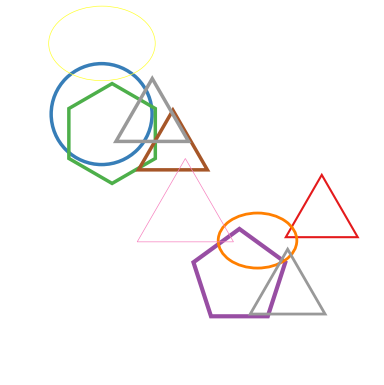[{"shape": "triangle", "thickness": 1.5, "radius": 0.54, "center": [0.836, 0.438]}, {"shape": "circle", "thickness": 2.5, "radius": 0.66, "center": [0.264, 0.704]}, {"shape": "hexagon", "thickness": 2.5, "radius": 0.65, "center": [0.291, 0.653]}, {"shape": "pentagon", "thickness": 3, "radius": 0.63, "center": [0.622, 0.28]}, {"shape": "oval", "thickness": 2, "radius": 0.51, "center": [0.669, 0.375]}, {"shape": "oval", "thickness": 0.5, "radius": 0.69, "center": [0.265, 0.887]}, {"shape": "triangle", "thickness": 2.5, "radius": 0.52, "center": [0.449, 0.611]}, {"shape": "triangle", "thickness": 0.5, "radius": 0.72, "center": [0.481, 0.444]}, {"shape": "triangle", "thickness": 2.5, "radius": 0.54, "center": [0.395, 0.687]}, {"shape": "triangle", "thickness": 2, "radius": 0.56, "center": [0.747, 0.24]}]